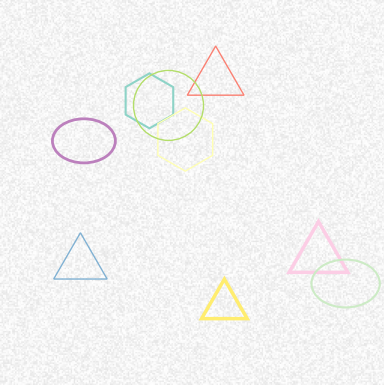[{"shape": "hexagon", "thickness": 1.5, "radius": 0.36, "center": [0.388, 0.738]}, {"shape": "hexagon", "thickness": 1, "radius": 0.41, "center": [0.481, 0.638]}, {"shape": "triangle", "thickness": 1, "radius": 0.43, "center": [0.56, 0.795]}, {"shape": "triangle", "thickness": 1, "radius": 0.4, "center": [0.209, 0.315]}, {"shape": "circle", "thickness": 1, "radius": 0.45, "center": [0.438, 0.726]}, {"shape": "triangle", "thickness": 2.5, "radius": 0.44, "center": [0.827, 0.337]}, {"shape": "oval", "thickness": 2, "radius": 0.41, "center": [0.218, 0.634]}, {"shape": "oval", "thickness": 1.5, "radius": 0.44, "center": [0.898, 0.264]}, {"shape": "triangle", "thickness": 2.5, "radius": 0.34, "center": [0.583, 0.207]}]